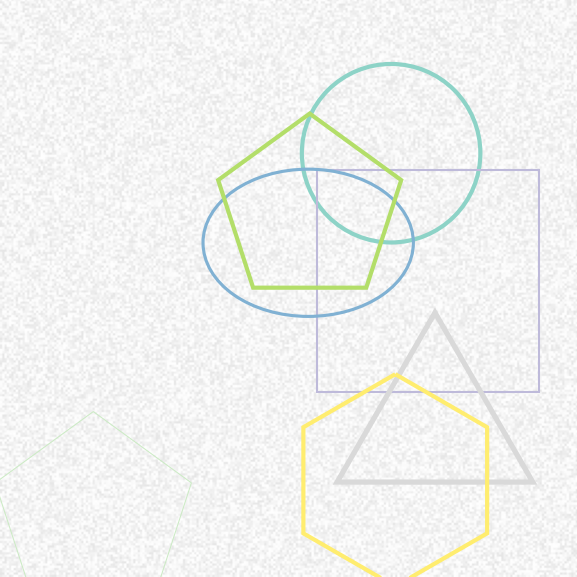[{"shape": "circle", "thickness": 2, "radius": 0.77, "center": [0.677, 0.734]}, {"shape": "square", "thickness": 1, "radius": 0.96, "center": [0.742, 0.512]}, {"shape": "oval", "thickness": 1.5, "radius": 0.91, "center": [0.534, 0.579]}, {"shape": "pentagon", "thickness": 2, "radius": 0.83, "center": [0.536, 0.636]}, {"shape": "triangle", "thickness": 2.5, "radius": 0.98, "center": [0.753, 0.262]}, {"shape": "pentagon", "thickness": 0.5, "radius": 0.89, "center": [0.162, 0.108]}, {"shape": "hexagon", "thickness": 2, "radius": 0.92, "center": [0.684, 0.167]}]